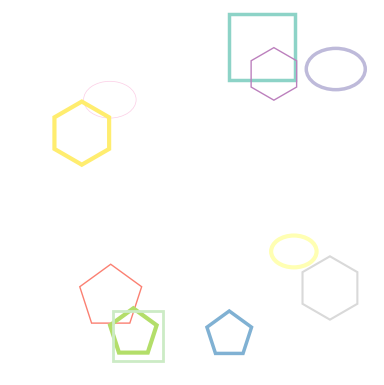[{"shape": "square", "thickness": 2.5, "radius": 0.42, "center": [0.68, 0.878]}, {"shape": "oval", "thickness": 3, "radius": 0.3, "center": [0.763, 0.347]}, {"shape": "oval", "thickness": 2.5, "radius": 0.38, "center": [0.872, 0.821]}, {"shape": "pentagon", "thickness": 1, "radius": 0.42, "center": [0.288, 0.229]}, {"shape": "pentagon", "thickness": 2.5, "radius": 0.3, "center": [0.595, 0.131]}, {"shape": "pentagon", "thickness": 3, "radius": 0.32, "center": [0.346, 0.136]}, {"shape": "oval", "thickness": 0.5, "radius": 0.34, "center": [0.285, 0.741]}, {"shape": "hexagon", "thickness": 1.5, "radius": 0.41, "center": [0.857, 0.252]}, {"shape": "hexagon", "thickness": 1, "radius": 0.34, "center": [0.711, 0.808]}, {"shape": "square", "thickness": 2, "radius": 0.32, "center": [0.358, 0.128]}, {"shape": "hexagon", "thickness": 3, "radius": 0.41, "center": [0.212, 0.654]}]